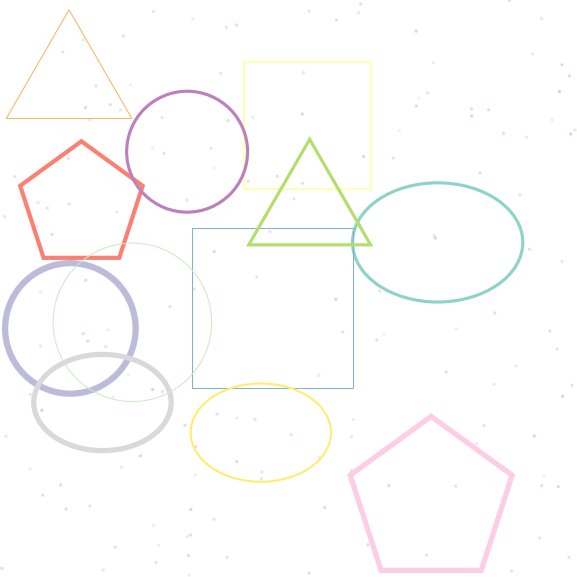[{"shape": "oval", "thickness": 1.5, "radius": 0.74, "center": [0.758, 0.579]}, {"shape": "square", "thickness": 1, "radius": 0.55, "center": [0.532, 0.781]}, {"shape": "circle", "thickness": 3, "radius": 0.57, "center": [0.122, 0.43]}, {"shape": "pentagon", "thickness": 2, "radius": 0.56, "center": [0.141, 0.643]}, {"shape": "square", "thickness": 0.5, "radius": 0.7, "center": [0.472, 0.466]}, {"shape": "triangle", "thickness": 0.5, "radius": 0.63, "center": [0.12, 0.857]}, {"shape": "triangle", "thickness": 1.5, "radius": 0.61, "center": [0.536, 0.636]}, {"shape": "pentagon", "thickness": 2.5, "radius": 0.74, "center": [0.747, 0.131]}, {"shape": "oval", "thickness": 2.5, "radius": 0.59, "center": [0.177, 0.302]}, {"shape": "circle", "thickness": 1.5, "radius": 0.52, "center": [0.324, 0.736]}, {"shape": "circle", "thickness": 0.5, "radius": 0.69, "center": [0.229, 0.441]}, {"shape": "oval", "thickness": 1, "radius": 0.61, "center": [0.452, 0.25]}]